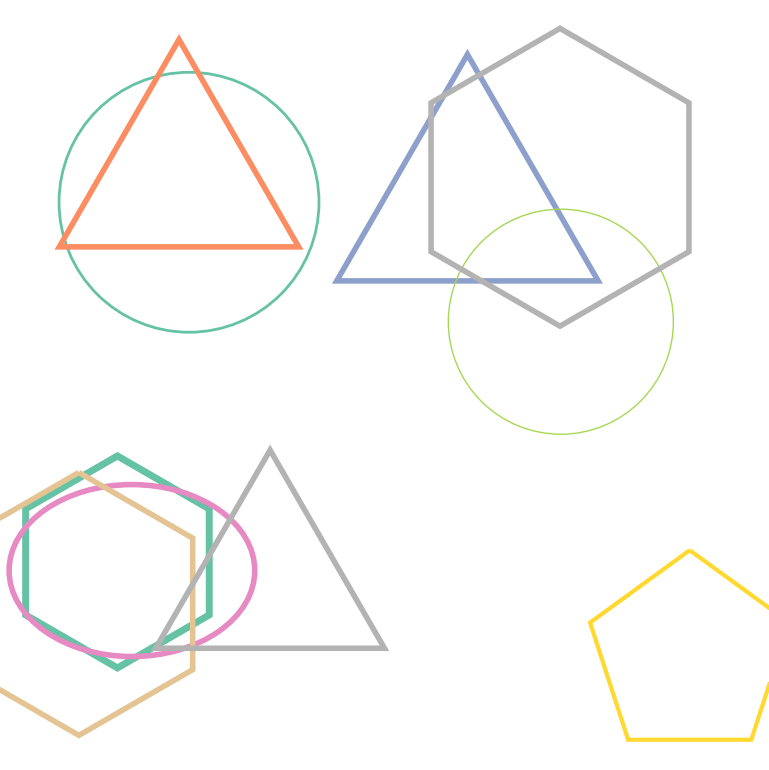[{"shape": "hexagon", "thickness": 2.5, "radius": 0.69, "center": [0.153, 0.27]}, {"shape": "circle", "thickness": 1, "radius": 0.84, "center": [0.245, 0.737]}, {"shape": "triangle", "thickness": 2, "radius": 0.9, "center": [0.232, 0.769]}, {"shape": "triangle", "thickness": 2, "radius": 0.98, "center": [0.607, 0.733]}, {"shape": "oval", "thickness": 2, "radius": 0.8, "center": [0.171, 0.259]}, {"shape": "circle", "thickness": 0.5, "radius": 0.73, "center": [0.728, 0.582]}, {"shape": "pentagon", "thickness": 1.5, "radius": 0.68, "center": [0.896, 0.149]}, {"shape": "hexagon", "thickness": 2, "radius": 0.85, "center": [0.102, 0.216]}, {"shape": "triangle", "thickness": 2, "radius": 0.86, "center": [0.351, 0.244]}, {"shape": "hexagon", "thickness": 2, "radius": 0.97, "center": [0.727, 0.77]}]